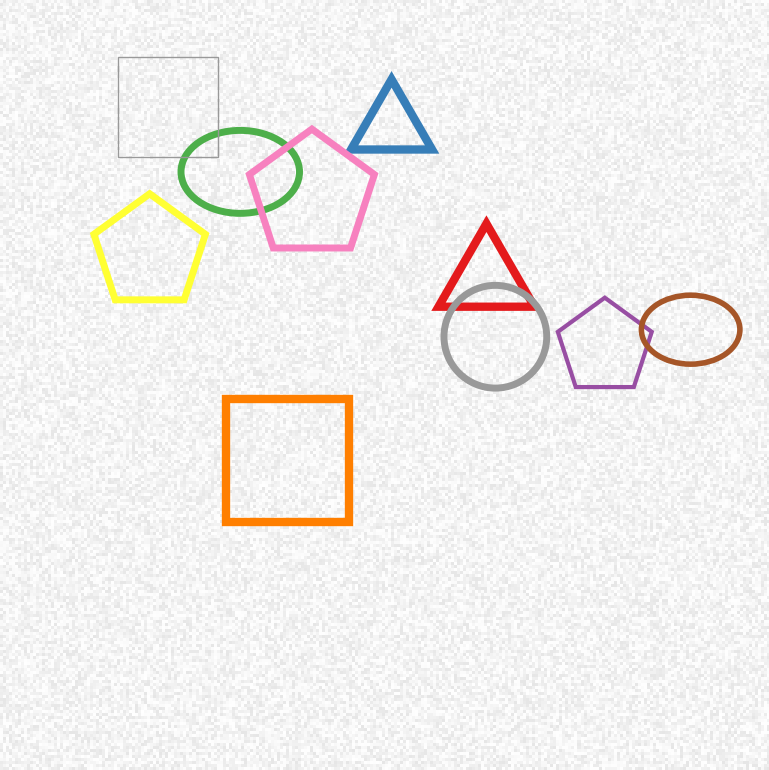[{"shape": "triangle", "thickness": 3, "radius": 0.36, "center": [0.632, 0.638]}, {"shape": "triangle", "thickness": 3, "radius": 0.3, "center": [0.509, 0.836]}, {"shape": "oval", "thickness": 2.5, "radius": 0.38, "center": [0.312, 0.777]}, {"shape": "pentagon", "thickness": 1.5, "radius": 0.32, "center": [0.785, 0.549]}, {"shape": "square", "thickness": 3, "radius": 0.4, "center": [0.373, 0.402]}, {"shape": "pentagon", "thickness": 2.5, "radius": 0.38, "center": [0.194, 0.672]}, {"shape": "oval", "thickness": 2, "radius": 0.32, "center": [0.897, 0.572]}, {"shape": "pentagon", "thickness": 2.5, "radius": 0.43, "center": [0.405, 0.747]}, {"shape": "square", "thickness": 0.5, "radius": 0.33, "center": [0.218, 0.861]}, {"shape": "circle", "thickness": 2.5, "radius": 0.33, "center": [0.643, 0.563]}]